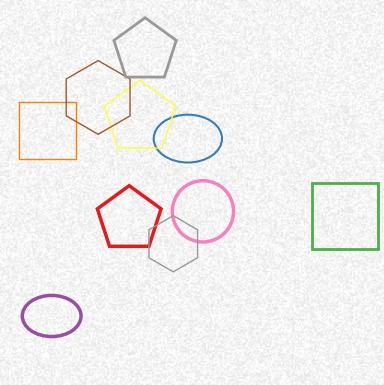[{"shape": "pentagon", "thickness": 2.5, "radius": 0.44, "center": [0.336, 0.431]}, {"shape": "oval", "thickness": 1.5, "radius": 0.44, "center": [0.488, 0.64]}, {"shape": "square", "thickness": 2, "radius": 0.43, "center": [0.896, 0.44]}, {"shape": "oval", "thickness": 2.5, "radius": 0.38, "center": [0.134, 0.179]}, {"shape": "square", "thickness": 1, "radius": 0.37, "center": [0.124, 0.662]}, {"shape": "pentagon", "thickness": 1, "radius": 0.49, "center": [0.364, 0.694]}, {"shape": "hexagon", "thickness": 1, "radius": 0.48, "center": [0.255, 0.747]}, {"shape": "circle", "thickness": 2.5, "radius": 0.4, "center": [0.527, 0.451]}, {"shape": "hexagon", "thickness": 1, "radius": 0.36, "center": [0.45, 0.367]}, {"shape": "pentagon", "thickness": 2, "radius": 0.43, "center": [0.377, 0.869]}]